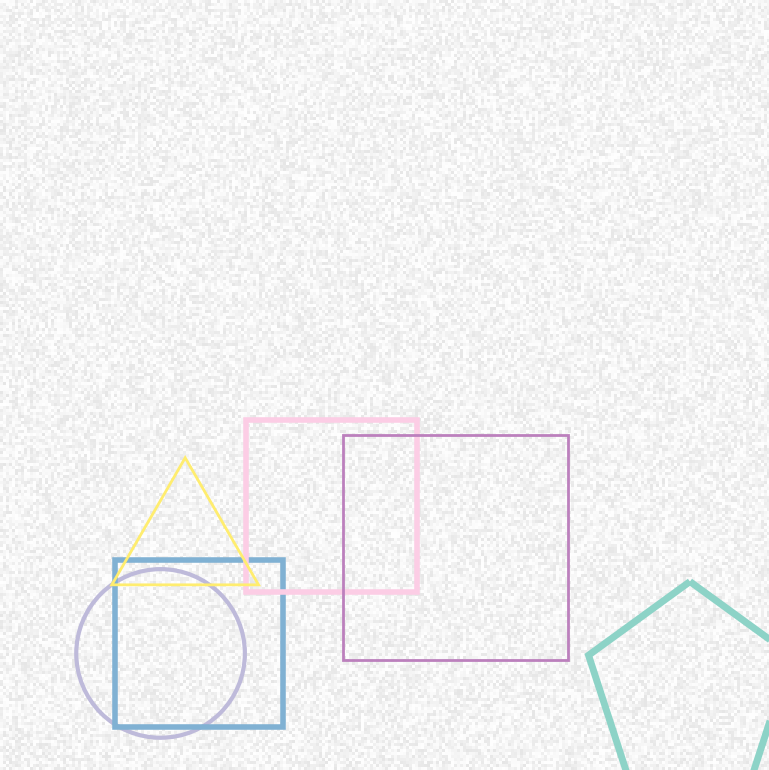[{"shape": "pentagon", "thickness": 2.5, "radius": 0.69, "center": [0.896, 0.106]}, {"shape": "circle", "thickness": 1.5, "radius": 0.55, "center": [0.209, 0.151]}, {"shape": "square", "thickness": 2, "radius": 0.54, "center": [0.258, 0.164]}, {"shape": "square", "thickness": 2, "radius": 0.56, "center": [0.431, 0.343]}, {"shape": "square", "thickness": 1, "radius": 0.73, "center": [0.591, 0.289]}, {"shape": "triangle", "thickness": 1, "radius": 0.55, "center": [0.241, 0.295]}]